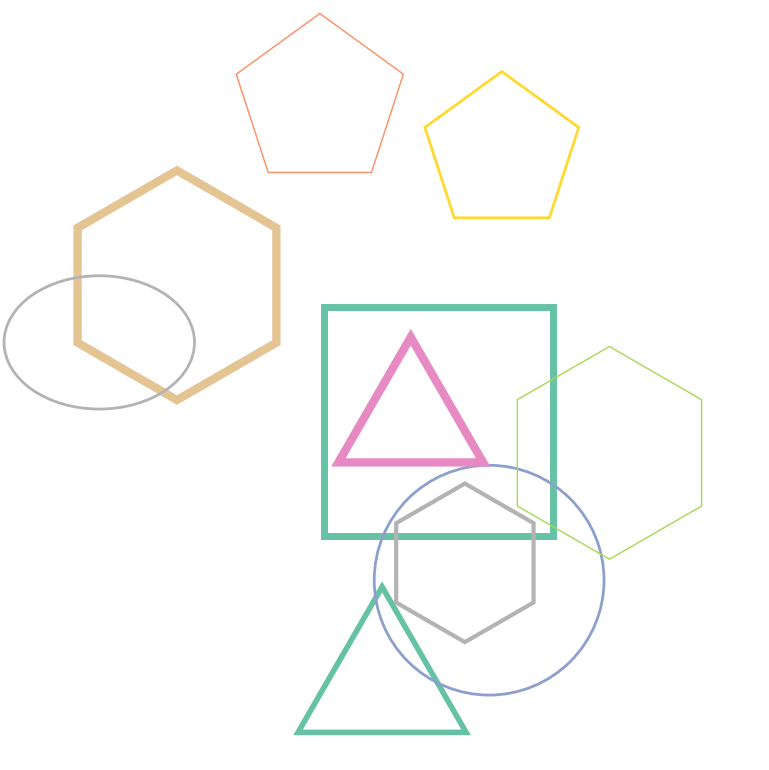[{"shape": "square", "thickness": 2.5, "radius": 0.74, "center": [0.57, 0.453]}, {"shape": "triangle", "thickness": 2, "radius": 0.63, "center": [0.496, 0.112]}, {"shape": "pentagon", "thickness": 0.5, "radius": 0.57, "center": [0.415, 0.868]}, {"shape": "circle", "thickness": 1, "radius": 0.75, "center": [0.635, 0.247]}, {"shape": "triangle", "thickness": 3, "radius": 0.54, "center": [0.533, 0.454]}, {"shape": "hexagon", "thickness": 0.5, "radius": 0.69, "center": [0.791, 0.412]}, {"shape": "pentagon", "thickness": 1, "radius": 0.53, "center": [0.652, 0.802]}, {"shape": "hexagon", "thickness": 3, "radius": 0.75, "center": [0.23, 0.63]}, {"shape": "hexagon", "thickness": 1.5, "radius": 0.52, "center": [0.604, 0.269]}, {"shape": "oval", "thickness": 1, "radius": 0.62, "center": [0.129, 0.555]}]